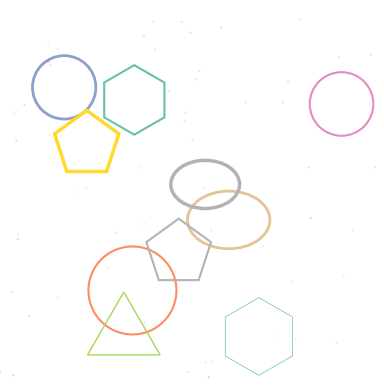[{"shape": "hexagon", "thickness": 1.5, "radius": 0.45, "center": [0.349, 0.74]}, {"shape": "hexagon", "thickness": 0.5, "radius": 0.5, "center": [0.672, 0.126]}, {"shape": "circle", "thickness": 1.5, "radius": 0.57, "center": [0.344, 0.246]}, {"shape": "circle", "thickness": 2, "radius": 0.41, "center": [0.167, 0.773]}, {"shape": "circle", "thickness": 1.5, "radius": 0.41, "center": [0.887, 0.73]}, {"shape": "triangle", "thickness": 1, "radius": 0.54, "center": [0.322, 0.133]}, {"shape": "pentagon", "thickness": 2.5, "radius": 0.44, "center": [0.225, 0.625]}, {"shape": "oval", "thickness": 2, "radius": 0.53, "center": [0.594, 0.429]}, {"shape": "pentagon", "thickness": 1.5, "radius": 0.44, "center": [0.464, 0.344]}, {"shape": "oval", "thickness": 2.5, "radius": 0.45, "center": [0.533, 0.521]}]